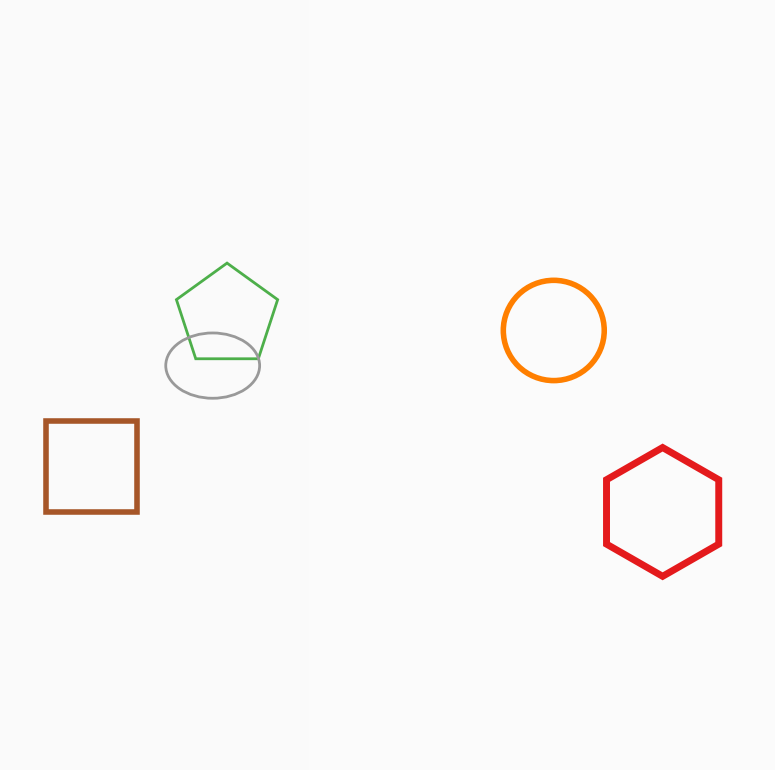[{"shape": "hexagon", "thickness": 2.5, "radius": 0.42, "center": [0.855, 0.335]}, {"shape": "pentagon", "thickness": 1, "radius": 0.34, "center": [0.293, 0.59]}, {"shape": "circle", "thickness": 2, "radius": 0.33, "center": [0.715, 0.571]}, {"shape": "square", "thickness": 2, "radius": 0.3, "center": [0.118, 0.394]}, {"shape": "oval", "thickness": 1, "radius": 0.3, "center": [0.274, 0.525]}]